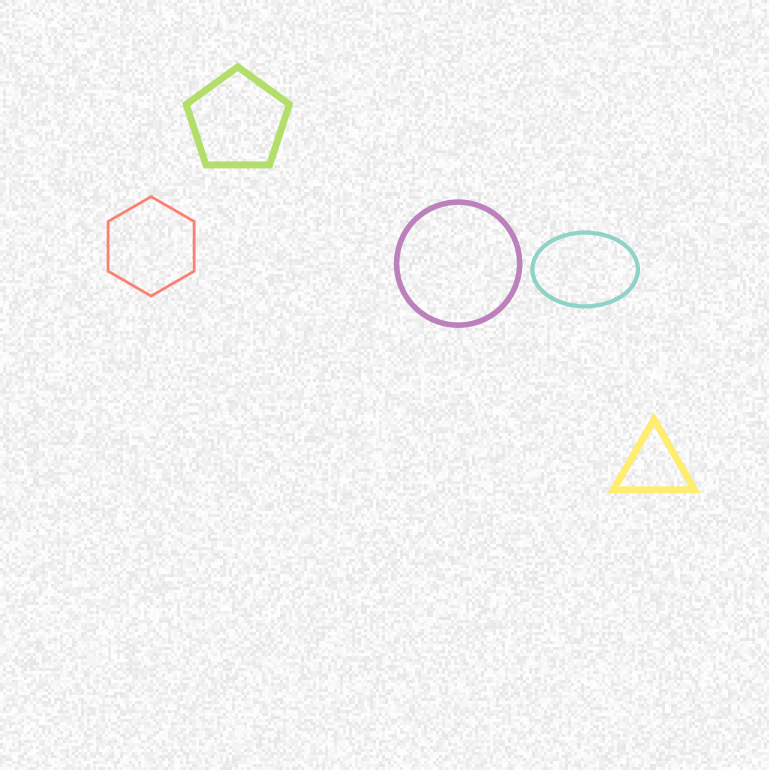[{"shape": "oval", "thickness": 1.5, "radius": 0.34, "center": [0.76, 0.65]}, {"shape": "hexagon", "thickness": 1, "radius": 0.32, "center": [0.196, 0.68]}, {"shape": "pentagon", "thickness": 2.5, "radius": 0.35, "center": [0.309, 0.843]}, {"shape": "circle", "thickness": 2, "radius": 0.4, "center": [0.595, 0.658]}, {"shape": "triangle", "thickness": 2.5, "radius": 0.3, "center": [0.849, 0.394]}]